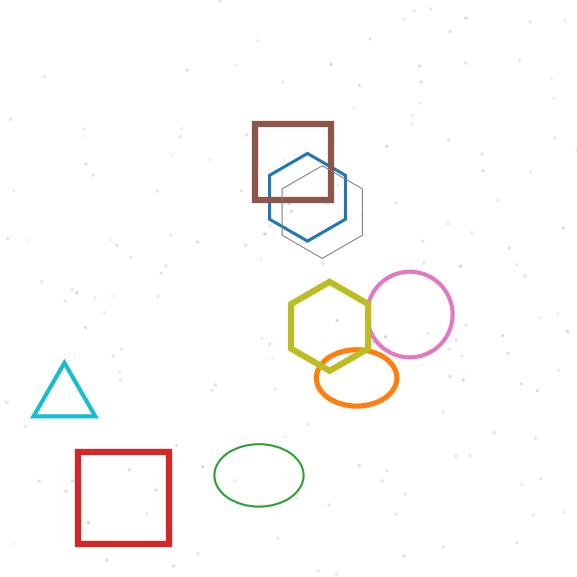[{"shape": "hexagon", "thickness": 1.5, "radius": 0.38, "center": [0.532, 0.658]}, {"shape": "oval", "thickness": 2.5, "radius": 0.35, "center": [0.618, 0.345]}, {"shape": "oval", "thickness": 1, "radius": 0.39, "center": [0.448, 0.176]}, {"shape": "square", "thickness": 3, "radius": 0.4, "center": [0.214, 0.137]}, {"shape": "square", "thickness": 3, "radius": 0.33, "center": [0.508, 0.718]}, {"shape": "circle", "thickness": 2, "radius": 0.37, "center": [0.71, 0.454]}, {"shape": "hexagon", "thickness": 0.5, "radius": 0.4, "center": [0.558, 0.632]}, {"shape": "hexagon", "thickness": 3, "radius": 0.39, "center": [0.571, 0.434]}, {"shape": "triangle", "thickness": 2, "radius": 0.31, "center": [0.112, 0.309]}]